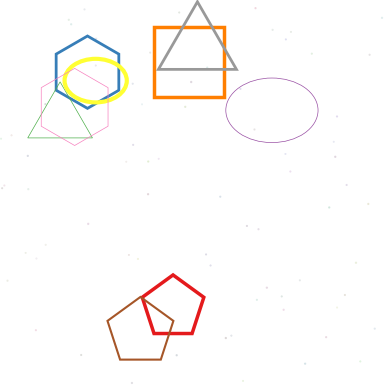[{"shape": "pentagon", "thickness": 2.5, "radius": 0.42, "center": [0.449, 0.202]}, {"shape": "hexagon", "thickness": 2, "radius": 0.47, "center": [0.227, 0.812]}, {"shape": "triangle", "thickness": 0.5, "radius": 0.49, "center": [0.156, 0.69]}, {"shape": "oval", "thickness": 0.5, "radius": 0.6, "center": [0.706, 0.713]}, {"shape": "square", "thickness": 2.5, "radius": 0.46, "center": [0.49, 0.839]}, {"shape": "oval", "thickness": 3, "radius": 0.4, "center": [0.249, 0.791]}, {"shape": "pentagon", "thickness": 1.5, "radius": 0.45, "center": [0.365, 0.139]}, {"shape": "hexagon", "thickness": 0.5, "radius": 0.5, "center": [0.194, 0.722]}, {"shape": "triangle", "thickness": 2, "radius": 0.59, "center": [0.513, 0.878]}]